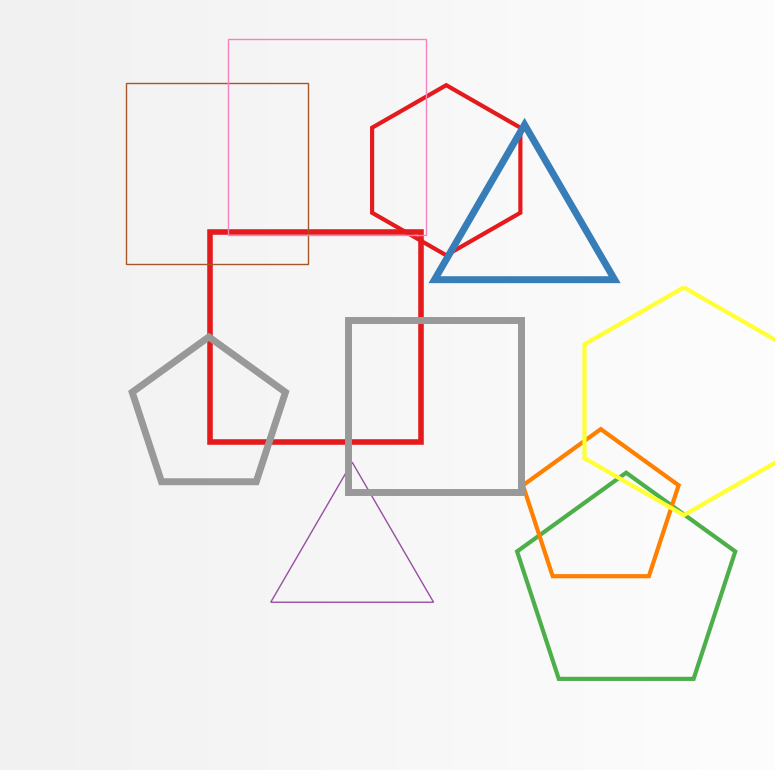[{"shape": "square", "thickness": 2, "radius": 0.68, "center": [0.407, 0.562]}, {"shape": "hexagon", "thickness": 1.5, "radius": 0.55, "center": [0.576, 0.779]}, {"shape": "triangle", "thickness": 2.5, "radius": 0.67, "center": [0.677, 0.704]}, {"shape": "pentagon", "thickness": 1.5, "radius": 0.74, "center": [0.808, 0.238]}, {"shape": "triangle", "thickness": 0.5, "radius": 0.61, "center": [0.454, 0.279]}, {"shape": "pentagon", "thickness": 1.5, "radius": 0.53, "center": [0.775, 0.337]}, {"shape": "hexagon", "thickness": 1.5, "radius": 0.74, "center": [0.882, 0.479]}, {"shape": "square", "thickness": 0.5, "radius": 0.59, "center": [0.28, 0.775]}, {"shape": "square", "thickness": 0.5, "radius": 0.64, "center": [0.422, 0.822]}, {"shape": "square", "thickness": 2.5, "radius": 0.56, "center": [0.561, 0.473]}, {"shape": "pentagon", "thickness": 2.5, "radius": 0.52, "center": [0.269, 0.458]}]